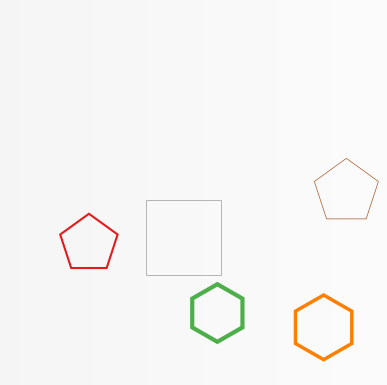[{"shape": "pentagon", "thickness": 1.5, "radius": 0.39, "center": [0.229, 0.367]}, {"shape": "hexagon", "thickness": 3, "radius": 0.37, "center": [0.561, 0.187]}, {"shape": "hexagon", "thickness": 2.5, "radius": 0.42, "center": [0.835, 0.15]}, {"shape": "pentagon", "thickness": 0.5, "radius": 0.43, "center": [0.894, 0.502]}, {"shape": "square", "thickness": 0.5, "radius": 0.48, "center": [0.474, 0.383]}]